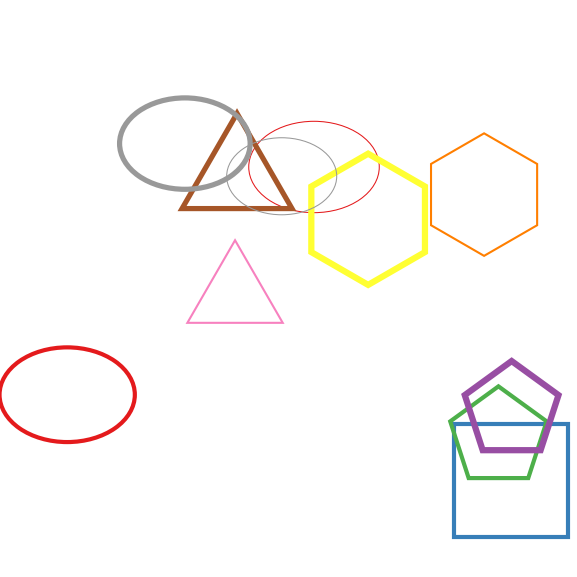[{"shape": "oval", "thickness": 0.5, "radius": 0.57, "center": [0.544, 0.71]}, {"shape": "oval", "thickness": 2, "radius": 0.59, "center": [0.116, 0.316]}, {"shape": "square", "thickness": 2, "radius": 0.49, "center": [0.885, 0.167]}, {"shape": "pentagon", "thickness": 2, "radius": 0.44, "center": [0.863, 0.242]}, {"shape": "pentagon", "thickness": 3, "radius": 0.43, "center": [0.886, 0.289]}, {"shape": "hexagon", "thickness": 1, "radius": 0.53, "center": [0.838, 0.662]}, {"shape": "hexagon", "thickness": 3, "radius": 0.57, "center": [0.637, 0.619]}, {"shape": "triangle", "thickness": 2.5, "radius": 0.55, "center": [0.41, 0.693]}, {"shape": "triangle", "thickness": 1, "radius": 0.48, "center": [0.407, 0.488]}, {"shape": "oval", "thickness": 2.5, "radius": 0.57, "center": [0.32, 0.75]}, {"shape": "oval", "thickness": 0.5, "radius": 0.48, "center": [0.488, 0.694]}]